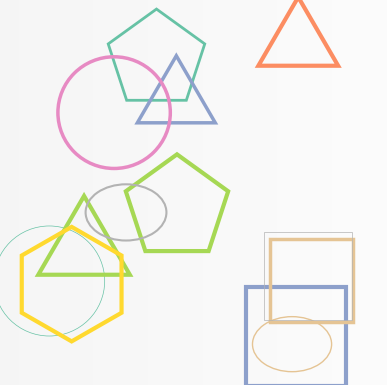[{"shape": "pentagon", "thickness": 2, "radius": 0.65, "center": [0.404, 0.845]}, {"shape": "circle", "thickness": 0.5, "radius": 0.71, "center": [0.127, 0.27]}, {"shape": "triangle", "thickness": 3, "radius": 0.59, "center": [0.77, 0.889]}, {"shape": "square", "thickness": 3, "radius": 0.64, "center": [0.764, 0.126]}, {"shape": "triangle", "thickness": 2.5, "radius": 0.58, "center": [0.455, 0.739]}, {"shape": "circle", "thickness": 2.5, "radius": 0.73, "center": [0.294, 0.707]}, {"shape": "pentagon", "thickness": 3, "radius": 0.69, "center": [0.457, 0.46]}, {"shape": "triangle", "thickness": 3, "radius": 0.68, "center": [0.217, 0.355]}, {"shape": "hexagon", "thickness": 3, "radius": 0.74, "center": [0.185, 0.262]}, {"shape": "oval", "thickness": 1, "radius": 0.51, "center": [0.754, 0.106]}, {"shape": "square", "thickness": 2.5, "radius": 0.54, "center": [0.805, 0.271]}, {"shape": "square", "thickness": 0.5, "radius": 0.57, "center": [0.795, 0.283]}, {"shape": "oval", "thickness": 1.5, "radius": 0.52, "center": [0.325, 0.448]}]